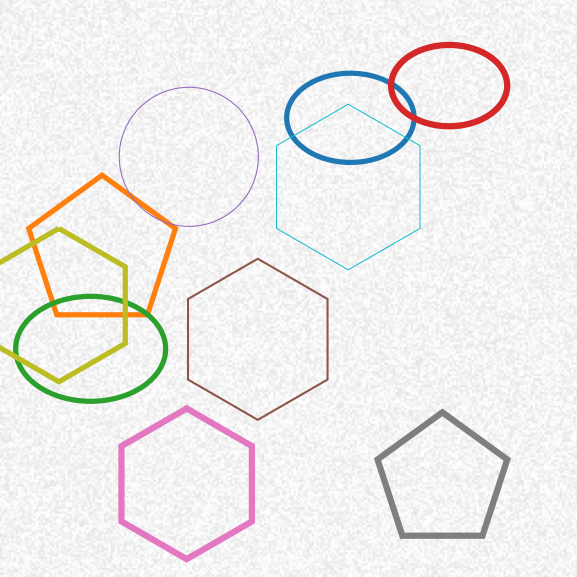[{"shape": "oval", "thickness": 2.5, "radius": 0.55, "center": [0.607, 0.795]}, {"shape": "pentagon", "thickness": 2.5, "radius": 0.67, "center": [0.177, 0.562]}, {"shape": "oval", "thickness": 2.5, "radius": 0.65, "center": [0.157, 0.395]}, {"shape": "oval", "thickness": 3, "radius": 0.5, "center": [0.778, 0.851]}, {"shape": "circle", "thickness": 0.5, "radius": 0.6, "center": [0.327, 0.728]}, {"shape": "hexagon", "thickness": 1, "radius": 0.7, "center": [0.446, 0.412]}, {"shape": "hexagon", "thickness": 3, "radius": 0.65, "center": [0.323, 0.161]}, {"shape": "pentagon", "thickness": 3, "radius": 0.59, "center": [0.766, 0.167]}, {"shape": "hexagon", "thickness": 2.5, "radius": 0.66, "center": [0.102, 0.471]}, {"shape": "hexagon", "thickness": 0.5, "radius": 0.72, "center": [0.603, 0.675]}]